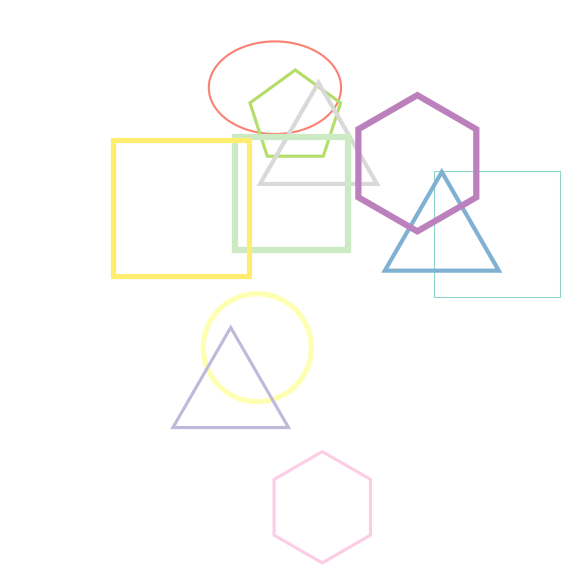[{"shape": "square", "thickness": 0.5, "radius": 0.54, "center": [0.861, 0.593]}, {"shape": "circle", "thickness": 2.5, "radius": 0.47, "center": [0.445, 0.397]}, {"shape": "triangle", "thickness": 1.5, "radius": 0.58, "center": [0.4, 0.317]}, {"shape": "oval", "thickness": 1, "radius": 0.57, "center": [0.476, 0.847]}, {"shape": "triangle", "thickness": 2, "radius": 0.57, "center": [0.765, 0.587]}, {"shape": "pentagon", "thickness": 1.5, "radius": 0.41, "center": [0.511, 0.795]}, {"shape": "hexagon", "thickness": 1.5, "radius": 0.48, "center": [0.558, 0.121]}, {"shape": "triangle", "thickness": 2, "radius": 0.58, "center": [0.552, 0.739]}, {"shape": "hexagon", "thickness": 3, "radius": 0.59, "center": [0.723, 0.716]}, {"shape": "square", "thickness": 3, "radius": 0.49, "center": [0.505, 0.664]}, {"shape": "square", "thickness": 2.5, "radius": 0.59, "center": [0.314, 0.639]}]